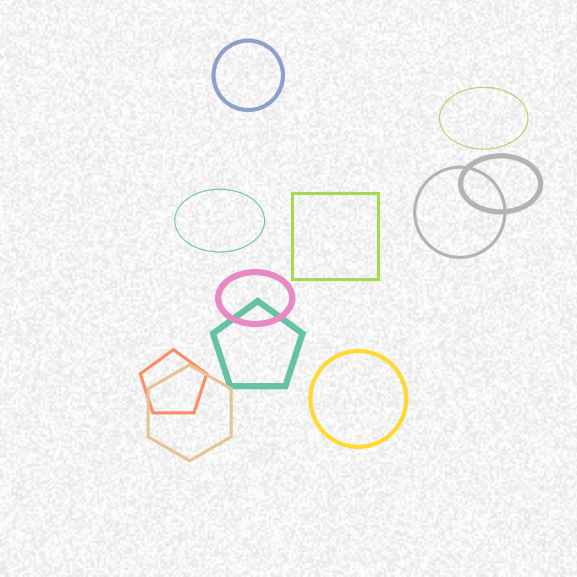[{"shape": "oval", "thickness": 0.5, "radius": 0.39, "center": [0.38, 0.617]}, {"shape": "pentagon", "thickness": 3, "radius": 0.41, "center": [0.446, 0.396]}, {"shape": "pentagon", "thickness": 1.5, "radius": 0.3, "center": [0.3, 0.333]}, {"shape": "circle", "thickness": 2, "radius": 0.3, "center": [0.43, 0.869]}, {"shape": "oval", "thickness": 3, "radius": 0.32, "center": [0.442, 0.483]}, {"shape": "square", "thickness": 1.5, "radius": 0.37, "center": [0.58, 0.59]}, {"shape": "oval", "thickness": 0.5, "radius": 0.38, "center": [0.838, 0.794]}, {"shape": "circle", "thickness": 2, "radius": 0.41, "center": [0.62, 0.308]}, {"shape": "hexagon", "thickness": 1.5, "radius": 0.41, "center": [0.328, 0.284]}, {"shape": "oval", "thickness": 2.5, "radius": 0.35, "center": [0.867, 0.681]}, {"shape": "circle", "thickness": 1.5, "radius": 0.39, "center": [0.796, 0.632]}]